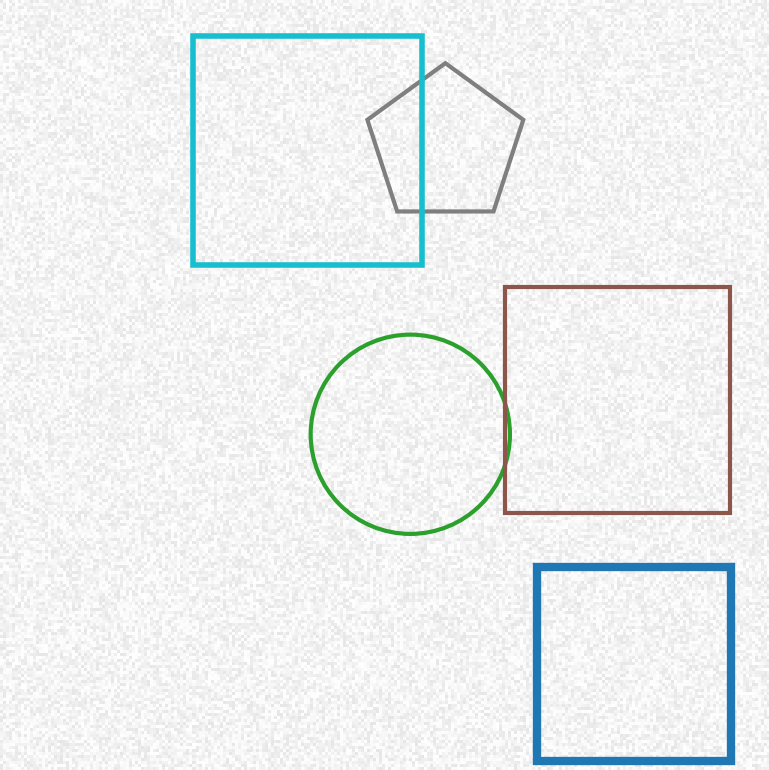[{"shape": "square", "thickness": 3, "radius": 0.63, "center": [0.823, 0.137]}, {"shape": "circle", "thickness": 1.5, "radius": 0.65, "center": [0.533, 0.436]}, {"shape": "square", "thickness": 1.5, "radius": 0.73, "center": [0.801, 0.481]}, {"shape": "pentagon", "thickness": 1.5, "radius": 0.53, "center": [0.578, 0.812]}, {"shape": "square", "thickness": 2, "radius": 0.75, "center": [0.399, 0.805]}]